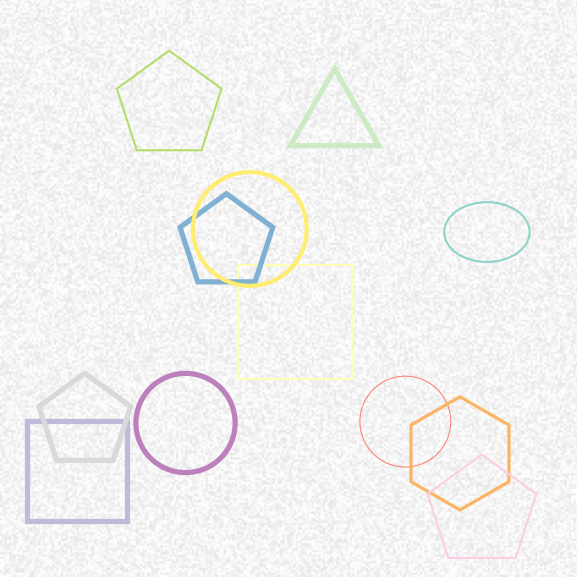[{"shape": "oval", "thickness": 1, "radius": 0.37, "center": [0.843, 0.597]}, {"shape": "square", "thickness": 1, "radius": 0.49, "center": [0.51, 0.442]}, {"shape": "square", "thickness": 2.5, "radius": 0.43, "center": [0.133, 0.184]}, {"shape": "circle", "thickness": 0.5, "radius": 0.39, "center": [0.702, 0.269]}, {"shape": "pentagon", "thickness": 2.5, "radius": 0.42, "center": [0.392, 0.579]}, {"shape": "hexagon", "thickness": 1.5, "radius": 0.49, "center": [0.796, 0.214]}, {"shape": "pentagon", "thickness": 1, "radius": 0.48, "center": [0.293, 0.816]}, {"shape": "pentagon", "thickness": 1, "radius": 0.5, "center": [0.835, 0.113]}, {"shape": "pentagon", "thickness": 2.5, "radius": 0.42, "center": [0.147, 0.27]}, {"shape": "circle", "thickness": 2.5, "radius": 0.43, "center": [0.321, 0.267]}, {"shape": "triangle", "thickness": 2.5, "radius": 0.44, "center": [0.579, 0.791]}, {"shape": "circle", "thickness": 2, "radius": 0.49, "center": [0.433, 0.603]}]